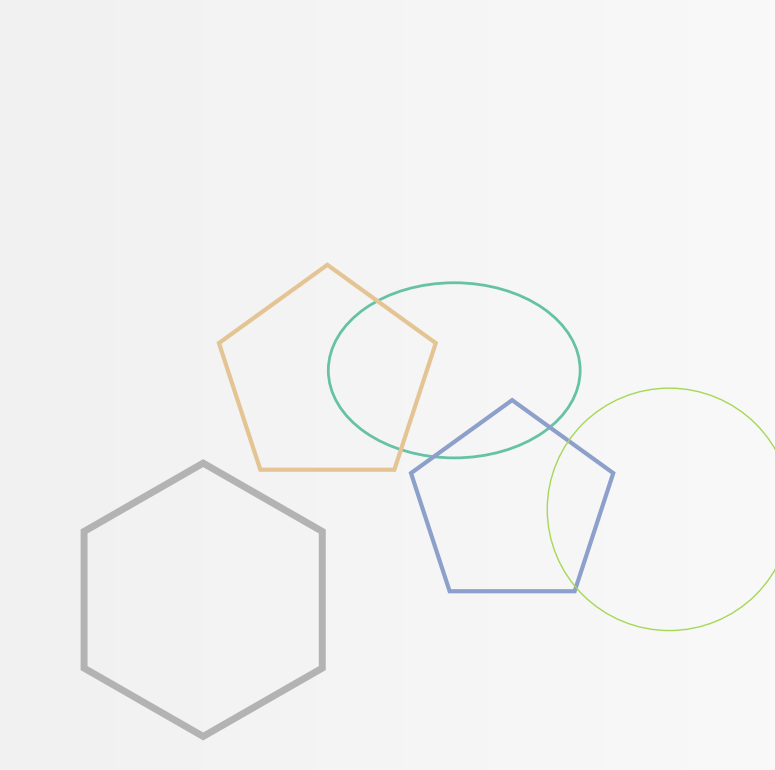[{"shape": "oval", "thickness": 1, "radius": 0.81, "center": [0.586, 0.519]}, {"shape": "pentagon", "thickness": 1.5, "radius": 0.69, "center": [0.661, 0.343]}, {"shape": "circle", "thickness": 0.5, "radius": 0.79, "center": [0.864, 0.339]}, {"shape": "pentagon", "thickness": 1.5, "radius": 0.74, "center": [0.422, 0.509]}, {"shape": "hexagon", "thickness": 2.5, "radius": 0.89, "center": [0.262, 0.221]}]